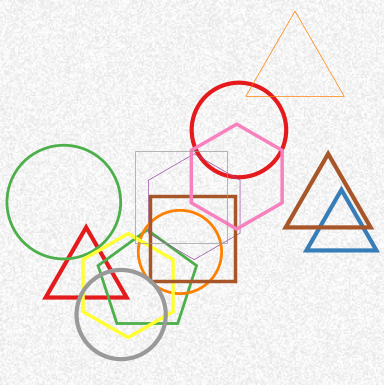[{"shape": "circle", "thickness": 3, "radius": 0.61, "center": [0.621, 0.662]}, {"shape": "triangle", "thickness": 3, "radius": 0.61, "center": [0.224, 0.288]}, {"shape": "triangle", "thickness": 3, "radius": 0.53, "center": [0.887, 0.402]}, {"shape": "pentagon", "thickness": 2, "radius": 0.67, "center": [0.383, 0.269]}, {"shape": "circle", "thickness": 2, "radius": 0.74, "center": [0.166, 0.475]}, {"shape": "hexagon", "thickness": 0.5, "radius": 0.69, "center": [0.504, 0.463]}, {"shape": "triangle", "thickness": 0.5, "radius": 0.74, "center": [0.766, 0.823]}, {"shape": "circle", "thickness": 2, "radius": 0.54, "center": [0.467, 0.346]}, {"shape": "hexagon", "thickness": 2.5, "radius": 0.68, "center": [0.333, 0.258]}, {"shape": "square", "thickness": 2.5, "radius": 0.55, "center": [0.499, 0.381]}, {"shape": "triangle", "thickness": 3, "radius": 0.64, "center": [0.852, 0.473]}, {"shape": "hexagon", "thickness": 2.5, "radius": 0.68, "center": [0.615, 0.541]}, {"shape": "circle", "thickness": 3, "radius": 0.58, "center": [0.315, 0.183]}, {"shape": "square", "thickness": 0.5, "radius": 0.6, "center": [0.469, 0.488]}]